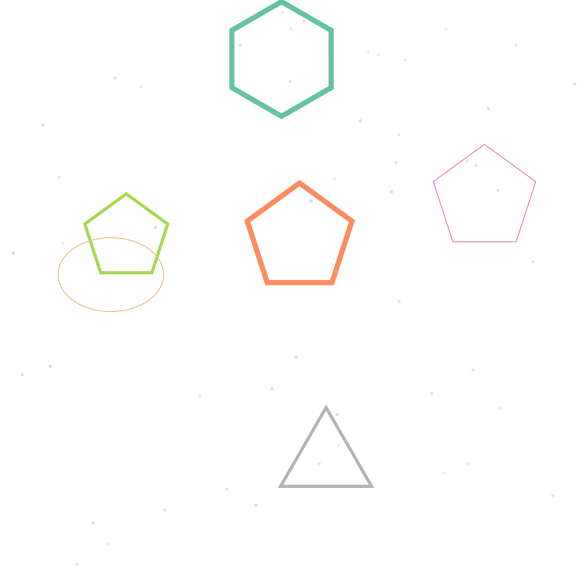[{"shape": "hexagon", "thickness": 2.5, "radius": 0.5, "center": [0.487, 0.897]}, {"shape": "pentagon", "thickness": 2.5, "radius": 0.48, "center": [0.519, 0.587]}, {"shape": "pentagon", "thickness": 0.5, "radius": 0.47, "center": [0.839, 0.656]}, {"shape": "pentagon", "thickness": 1.5, "radius": 0.38, "center": [0.219, 0.588]}, {"shape": "oval", "thickness": 0.5, "radius": 0.46, "center": [0.192, 0.524]}, {"shape": "triangle", "thickness": 1.5, "radius": 0.45, "center": [0.565, 0.202]}]